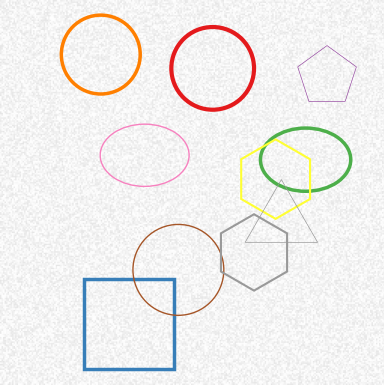[{"shape": "circle", "thickness": 3, "radius": 0.54, "center": [0.552, 0.822]}, {"shape": "square", "thickness": 2.5, "radius": 0.58, "center": [0.335, 0.158]}, {"shape": "oval", "thickness": 2.5, "radius": 0.59, "center": [0.794, 0.585]}, {"shape": "pentagon", "thickness": 0.5, "radius": 0.4, "center": [0.849, 0.802]}, {"shape": "circle", "thickness": 2.5, "radius": 0.51, "center": [0.262, 0.858]}, {"shape": "hexagon", "thickness": 1.5, "radius": 0.52, "center": [0.716, 0.535]}, {"shape": "circle", "thickness": 1, "radius": 0.59, "center": [0.463, 0.299]}, {"shape": "oval", "thickness": 1, "radius": 0.58, "center": [0.376, 0.597]}, {"shape": "triangle", "thickness": 0.5, "radius": 0.54, "center": [0.731, 0.425]}, {"shape": "hexagon", "thickness": 1.5, "radius": 0.5, "center": [0.66, 0.344]}]